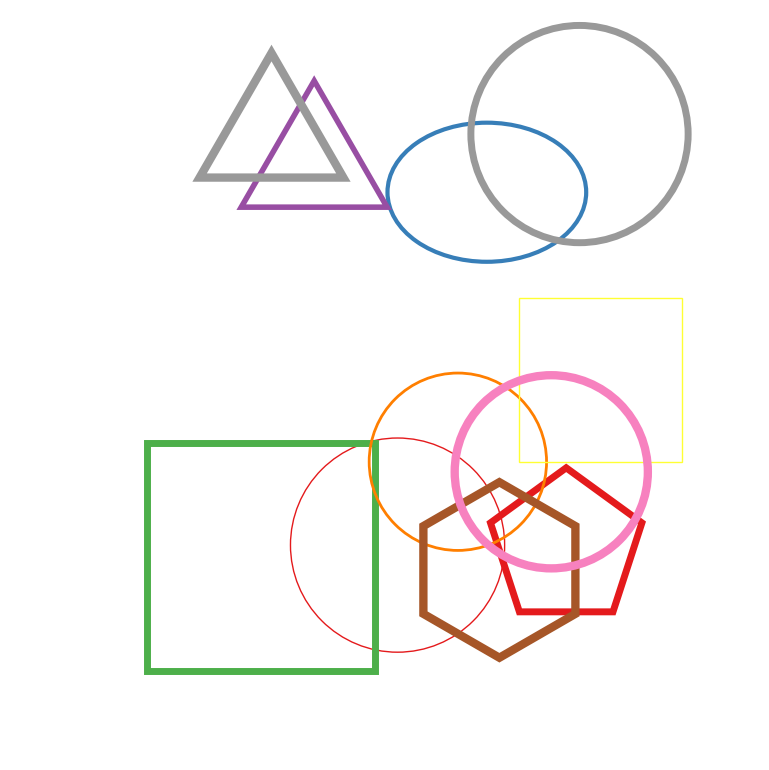[{"shape": "pentagon", "thickness": 2.5, "radius": 0.52, "center": [0.735, 0.289]}, {"shape": "circle", "thickness": 0.5, "radius": 0.7, "center": [0.516, 0.292]}, {"shape": "oval", "thickness": 1.5, "radius": 0.65, "center": [0.632, 0.75]}, {"shape": "square", "thickness": 2.5, "radius": 0.74, "center": [0.339, 0.277]}, {"shape": "triangle", "thickness": 2, "radius": 0.55, "center": [0.408, 0.786]}, {"shape": "circle", "thickness": 1, "radius": 0.58, "center": [0.595, 0.4]}, {"shape": "square", "thickness": 0.5, "radius": 0.53, "center": [0.78, 0.506]}, {"shape": "hexagon", "thickness": 3, "radius": 0.57, "center": [0.649, 0.26]}, {"shape": "circle", "thickness": 3, "radius": 0.63, "center": [0.716, 0.387]}, {"shape": "triangle", "thickness": 3, "radius": 0.54, "center": [0.353, 0.823]}, {"shape": "circle", "thickness": 2.5, "radius": 0.71, "center": [0.753, 0.826]}]